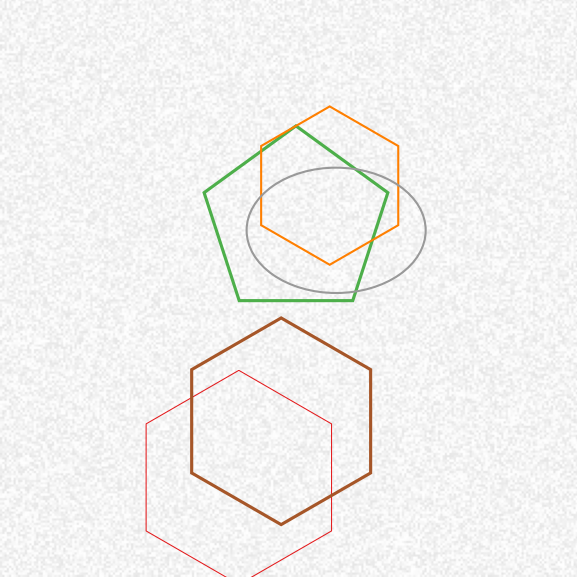[{"shape": "hexagon", "thickness": 0.5, "radius": 0.93, "center": [0.414, 0.172]}, {"shape": "pentagon", "thickness": 1.5, "radius": 0.84, "center": [0.513, 0.614]}, {"shape": "hexagon", "thickness": 1, "radius": 0.69, "center": [0.571, 0.678]}, {"shape": "hexagon", "thickness": 1.5, "radius": 0.89, "center": [0.487, 0.27]}, {"shape": "oval", "thickness": 1, "radius": 0.78, "center": [0.582, 0.6]}]